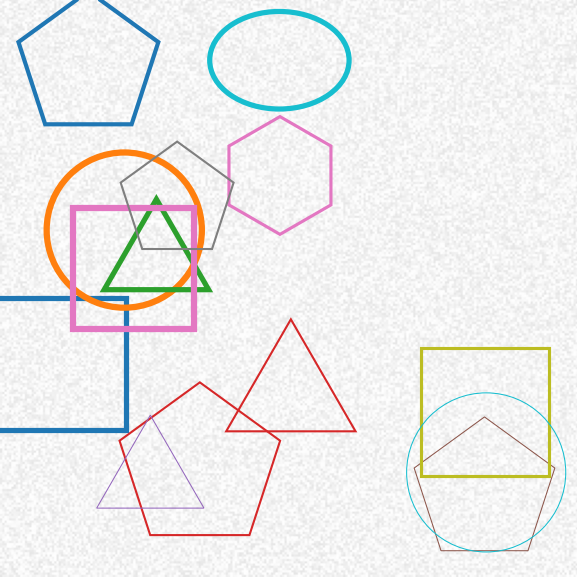[{"shape": "square", "thickness": 2.5, "radius": 0.57, "center": [0.105, 0.369]}, {"shape": "pentagon", "thickness": 2, "radius": 0.64, "center": [0.153, 0.887]}, {"shape": "circle", "thickness": 3, "radius": 0.67, "center": [0.215, 0.601]}, {"shape": "triangle", "thickness": 2.5, "radius": 0.52, "center": [0.271, 0.55]}, {"shape": "pentagon", "thickness": 1, "radius": 0.73, "center": [0.346, 0.191]}, {"shape": "triangle", "thickness": 1, "radius": 0.65, "center": [0.504, 0.317]}, {"shape": "triangle", "thickness": 0.5, "radius": 0.54, "center": [0.26, 0.173]}, {"shape": "pentagon", "thickness": 0.5, "radius": 0.64, "center": [0.839, 0.149]}, {"shape": "hexagon", "thickness": 1.5, "radius": 0.51, "center": [0.485, 0.695]}, {"shape": "square", "thickness": 3, "radius": 0.52, "center": [0.231, 0.534]}, {"shape": "pentagon", "thickness": 1, "radius": 0.51, "center": [0.307, 0.651]}, {"shape": "square", "thickness": 1.5, "radius": 0.56, "center": [0.839, 0.286]}, {"shape": "circle", "thickness": 0.5, "radius": 0.69, "center": [0.842, 0.181]}, {"shape": "oval", "thickness": 2.5, "radius": 0.6, "center": [0.484, 0.895]}]